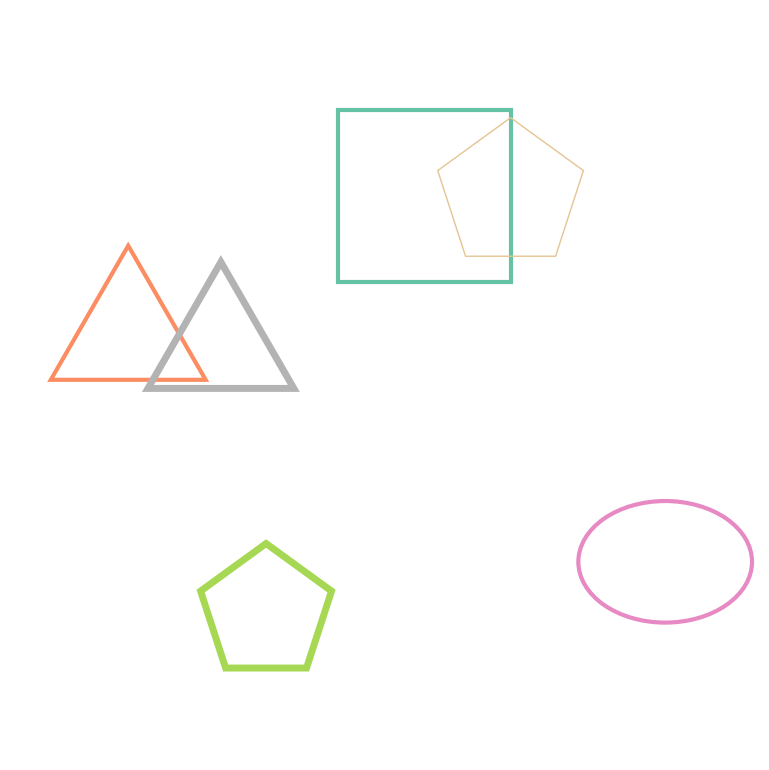[{"shape": "square", "thickness": 1.5, "radius": 0.56, "center": [0.551, 0.746]}, {"shape": "triangle", "thickness": 1.5, "radius": 0.58, "center": [0.167, 0.565]}, {"shape": "oval", "thickness": 1.5, "radius": 0.56, "center": [0.864, 0.27]}, {"shape": "pentagon", "thickness": 2.5, "radius": 0.45, "center": [0.346, 0.205]}, {"shape": "pentagon", "thickness": 0.5, "radius": 0.5, "center": [0.663, 0.748]}, {"shape": "triangle", "thickness": 2.5, "radius": 0.55, "center": [0.287, 0.55]}]